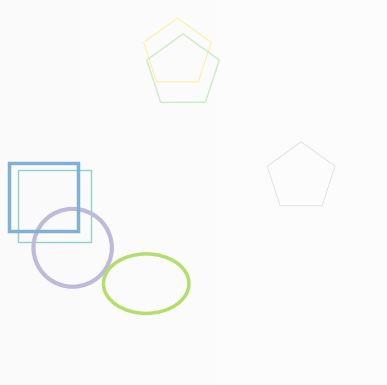[{"shape": "square", "thickness": 1, "radius": 0.47, "center": [0.141, 0.465]}, {"shape": "circle", "thickness": 3, "radius": 0.51, "center": [0.188, 0.356]}, {"shape": "square", "thickness": 2.5, "radius": 0.44, "center": [0.112, 0.489]}, {"shape": "oval", "thickness": 2.5, "radius": 0.55, "center": [0.377, 0.263]}, {"shape": "pentagon", "thickness": 0.5, "radius": 0.46, "center": [0.777, 0.54]}, {"shape": "pentagon", "thickness": 1, "radius": 0.49, "center": [0.472, 0.814]}, {"shape": "pentagon", "thickness": 0.5, "radius": 0.46, "center": [0.458, 0.862]}]